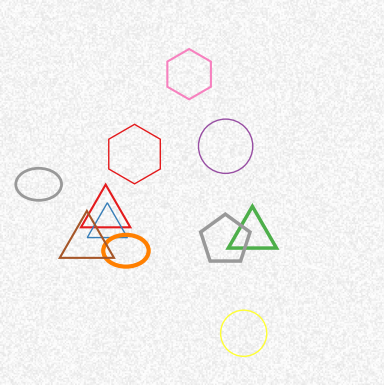[{"shape": "triangle", "thickness": 1.5, "radius": 0.37, "center": [0.274, 0.447]}, {"shape": "hexagon", "thickness": 1, "radius": 0.39, "center": [0.349, 0.6]}, {"shape": "triangle", "thickness": 1, "radius": 0.3, "center": [0.279, 0.413]}, {"shape": "triangle", "thickness": 2.5, "radius": 0.36, "center": [0.656, 0.392]}, {"shape": "circle", "thickness": 1, "radius": 0.35, "center": [0.586, 0.62]}, {"shape": "oval", "thickness": 3, "radius": 0.29, "center": [0.327, 0.349]}, {"shape": "circle", "thickness": 1, "radius": 0.3, "center": [0.633, 0.134]}, {"shape": "triangle", "thickness": 1.5, "radius": 0.41, "center": [0.226, 0.371]}, {"shape": "hexagon", "thickness": 1.5, "radius": 0.33, "center": [0.491, 0.807]}, {"shape": "oval", "thickness": 2, "radius": 0.3, "center": [0.1, 0.521]}, {"shape": "pentagon", "thickness": 2.5, "radius": 0.34, "center": [0.585, 0.376]}]